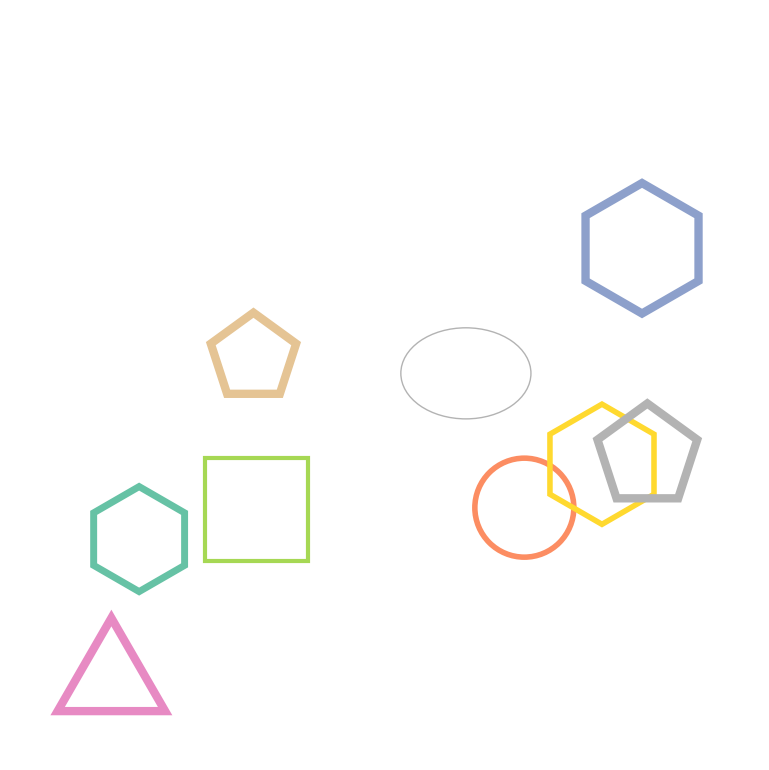[{"shape": "hexagon", "thickness": 2.5, "radius": 0.34, "center": [0.181, 0.3]}, {"shape": "circle", "thickness": 2, "radius": 0.32, "center": [0.681, 0.341]}, {"shape": "hexagon", "thickness": 3, "radius": 0.42, "center": [0.834, 0.678]}, {"shape": "triangle", "thickness": 3, "radius": 0.4, "center": [0.145, 0.117]}, {"shape": "square", "thickness": 1.5, "radius": 0.33, "center": [0.333, 0.338]}, {"shape": "hexagon", "thickness": 2, "radius": 0.39, "center": [0.782, 0.397]}, {"shape": "pentagon", "thickness": 3, "radius": 0.29, "center": [0.329, 0.536]}, {"shape": "oval", "thickness": 0.5, "radius": 0.42, "center": [0.605, 0.515]}, {"shape": "pentagon", "thickness": 3, "radius": 0.34, "center": [0.841, 0.408]}]